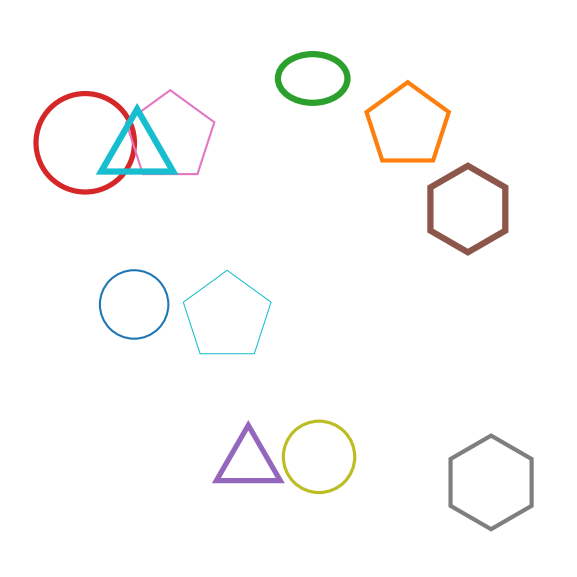[{"shape": "circle", "thickness": 1, "radius": 0.3, "center": [0.232, 0.472]}, {"shape": "pentagon", "thickness": 2, "radius": 0.37, "center": [0.706, 0.782]}, {"shape": "oval", "thickness": 3, "radius": 0.3, "center": [0.541, 0.863]}, {"shape": "circle", "thickness": 2.5, "radius": 0.43, "center": [0.148, 0.752]}, {"shape": "triangle", "thickness": 2.5, "radius": 0.32, "center": [0.43, 0.199]}, {"shape": "hexagon", "thickness": 3, "radius": 0.37, "center": [0.81, 0.637]}, {"shape": "pentagon", "thickness": 1, "radius": 0.4, "center": [0.295, 0.763]}, {"shape": "hexagon", "thickness": 2, "radius": 0.41, "center": [0.85, 0.164]}, {"shape": "circle", "thickness": 1.5, "radius": 0.31, "center": [0.552, 0.208]}, {"shape": "pentagon", "thickness": 0.5, "radius": 0.4, "center": [0.393, 0.451]}, {"shape": "triangle", "thickness": 3, "radius": 0.36, "center": [0.237, 0.738]}]